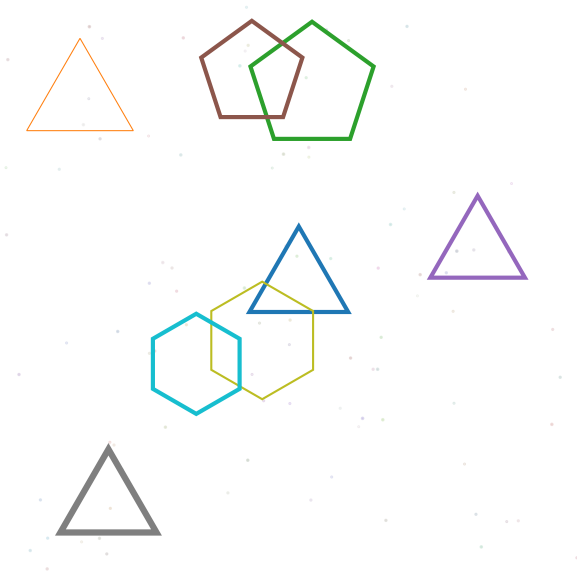[{"shape": "triangle", "thickness": 2, "radius": 0.49, "center": [0.517, 0.508]}, {"shape": "triangle", "thickness": 0.5, "radius": 0.53, "center": [0.139, 0.826]}, {"shape": "pentagon", "thickness": 2, "radius": 0.56, "center": [0.54, 0.849]}, {"shape": "triangle", "thickness": 2, "radius": 0.47, "center": [0.827, 0.566]}, {"shape": "pentagon", "thickness": 2, "radius": 0.46, "center": [0.436, 0.871]}, {"shape": "triangle", "thickness": 3, "radius": 0.48, "center": [0.188, 0.125]}, {"shape": "hexagon", "thickness": 1, "radius": 0.51, "center": [0.454, 0.41]}, {"shape": "hexagon", "thickness": 2, "radius": 0.43, "center": [0.34, 0.369]}]